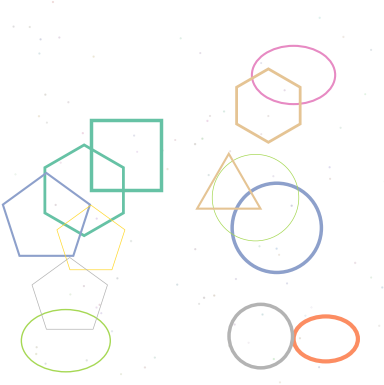[{"shape": "hexagon", "thickness": 2, "radius": 0.59, "center": [0.219, 0.506]}, {"shape": "square", "thickness": 2.5, "radius": 0.46, "center": [0.326, 0.597]}, {"shape": "oval", "thickness": 3, "radius": 0.42, "center": [0.846, 0.12]}, {"shape": "circle", "thickness": 2.5, "radius": 0.58, "center": [0.719, 0.408]}, {"shape": "pentagon", "thickness": 1.5, "radius": 0.59, "center": [0.121, 0.432]}, {"shape": "oval", "thickness": 1.5, "radius": 0.54, "center": [0.762, 0.805]}, {"shape": "circle", "thickness": 0.5, "radius": 0.56, "center": [0.664, 0.487]}, {"shape": "oval", "thickness": 1, "radius": 0.58, "center": [0.171, 0.115]}, {"shape": "pentagon", "thickness": 0.5, "radius": 0.46, "center": [0.236, 0.374]}, {"shape": "hexagon", "thickness": 2, "radius": 0.48, "center": [0.697, 0.726]}, {"shape": "triangle", "thickness": 1.5, "radius": 0.48, "center": [0.594, 0.506]}, {"shape": "circle", "thickness": 2.5, "radius": 0.41, "center": [0.677, 0.127]}, {"shape": "pentagon", "thickness": 0.5, "radius": 0.52, "center": [0.181, 0.228]}]